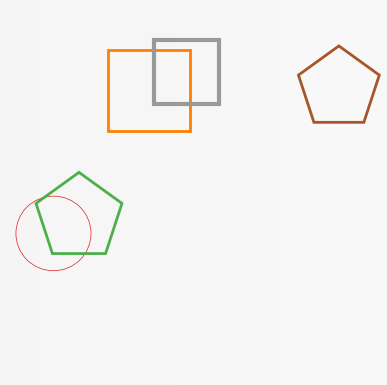[{"shape": "circle", "thickness": 0.5, "radius": 0.48, "center": [0.138, 0.394]}, {"shape": "pentagon", "thickness": 2, "radius": 0.58, "center": [0.204, 0.436]}, {"shape": "square", "thickness": 2, "radius": 0.53, "center": [0.384, 0.764]}, {"shape": "pentagon", "thickness": 2, "radius": 0.55, "center": [0.875, 0.771]}, {"shape": "square", "thickness": 3, "radius": 0.41, "center": [0.481, 0.813]}]